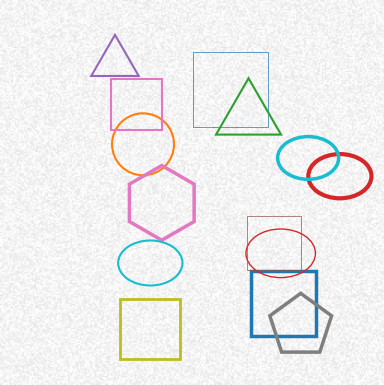[{"shape": "square", "thickness": 2.5, "radius": 0.42, "center": [0.737, 0.211]}, {"shape": "square", "thickness": 0.5, "radius": 0.49, "center": [0.599, 0.768]}, {"shape": "circle", "thickness": 1.5, "radius": 0.4, "center": [0.372, 0.625]}, {"shape": "triangle", "thickness": 1.5, "radius": 0.49, "center": [0.646, 0.699]}, {"shape": "oval", "thickness": 1, "radius": 0.45, "center": [0.729, 0.342]}, {"shape": "oval", "thickness": 3, "radius": 0.41, "center": [0.883, 0.542]}, {"shape": "triangle", "thickness": 1.5, "radius": 0.36, "center": [0.299, 0.838]}, {"shape": "square", "thickness": 0.5, "radius": 0.35, "center": [0.712, 0.369]}, {"shape": "hexagon", "thickness": 2.5, "radius": 0.49, "center": [0.42, 0.473]}, {"shape": "square", "thickness": 1.5, "radius": 0.33, "center": [0.355, 0.728]}, {"shape": "pentagon", "thickness": 2.5, "radius": 0.42, "center": [0.781, 0.154]}, {"shape": "square", "thickness": 2, "radius": 0.39, "center": [0.39, 0.145]}, {"shape": "oval", "thickness": 1.5, "radius": 0.42, "center": [0.39, 0.317]}, {"shape": "oval", "thickness": 2.5, "radius": 0.4, "center": [0.8, 0.59]}]